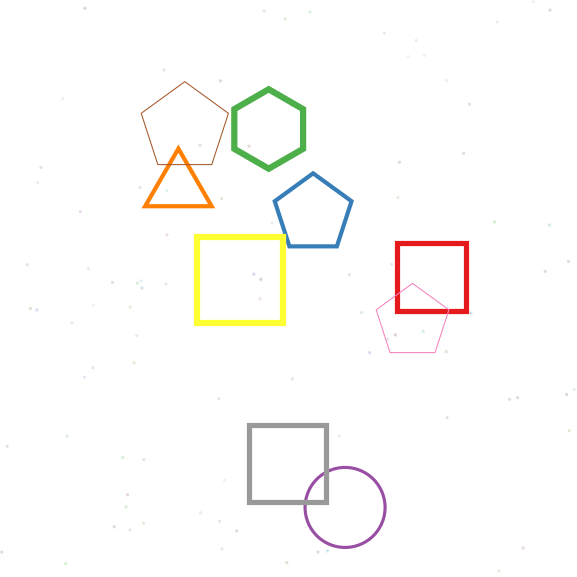[{"shape": "square", "thickness": 2.5, "radius": 0.29, "center": [0.747, 0.519]}, {"shape": "pentagon", "thickness": 2, "radius": 0.35, "center": [0.542, 0.629]}, {"shape": "hexagon", "thickness": 3, "radius": 0.34, "center": [0.465, 0.776]}, {"shape": "circle", "thickness": 1.5, "radius": 0.35, "center": [0.598, 0.12]}, {"shape": "triangle", "thickness": 2, "radius": 0.33, "center": [0.309, 0.675]}, {"shape": "square", "thickness": 3, "radius": 0.37, "center": [0.416, 0.515]}, {"shape": "pentagon", "thickness": 0.5, "radius": 0.4, "center": [0.32, 0.778]}, {"shape": "pentagon", "thickness": 0.5, "radius": 0.33, "center": [0.714, 0.442]}, {"shape": "square", "thickness": 2.5, "radius": 0.33, "center": [0.498, 0.197]}]